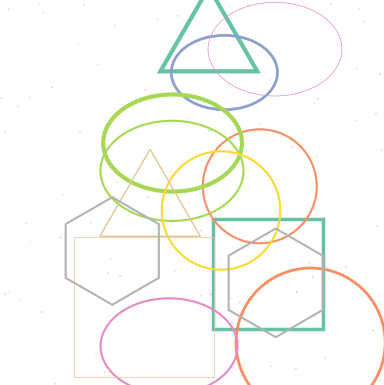[{"shape": "triangle", "thickness": 3, "radius": 0.73, "center": [0.542, 0.887]}, {"shape": "square", "thickness": 2.5, "radius": 0.71, "center": [0.697, 0.288]}, {"shape": "circle", "thickness": 2, "radius": 0.97, "center": [0.807, 0.11]}, {"shape": "circle", "thickness": 1.5, "radius": 0.74, "center": [0.675, 0.516]}, {"shape": "oval", "thickness": 2, "radius": 0.69, "center": [0.583, 0.812]}, {"shape": "oval", "thickness": 0.5, "radius": 0.87, "center": [0.714, 0.872]}, {"shape": "oval", "thickness": 1.5, "radius": 0.89, "center": [0.439, 0.101]}, {"shape": "oval", "thickness": 3, "radius": 0.9, "center": [0.448, 0.629]}, {"shape": "oval", "thickness": 1.5, "radius": 0.93, "center": [0.447, 0.556]}, {"shape": "circle", "thickness": 1.5, "radius": 0.77, "center": [0.574, 0.453]}, {"shape": "triangle", "thickness": 1, "radius": 0.75, "center": [0.39, 0.462]}, {"shape": "square", "thickness": 0.5, "radius": 0.91, "center": [0.374, 0.202]}, {"shape": "hexagon", "thickness": 1.5, "radius": 0.7, "center": [0.292, 0.348]}, {"shape": "hexagon", "thickness": 1.5, "radius": 0.71, "center": [0.716, 0.265]}]